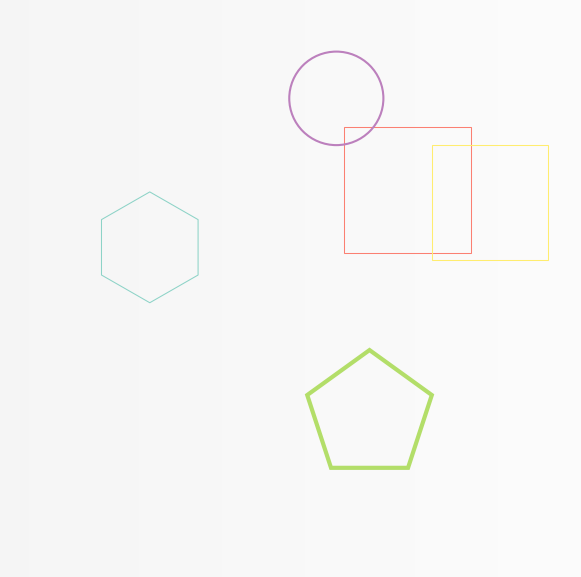[{"shape": "hexagon", "thickness": 0.5, "radius": 0.48, "center": [0.258, 0.571]}, {"shape": "square", "thickness": 0.5, "radius": 0.55, "center": [0.702, 0.67]}, {"shape": "pentagon", "thickness": 2, "radius": 0.56, "center": [0.636, 0.28]}, {"shape": "circle", "thickness": 1, "radius": 0.4, "center": [0.579, 0.829]}, {"shape": "square", "thickness": 0.5, "radius": 0.5, "center": [0.843, 0.649]}]